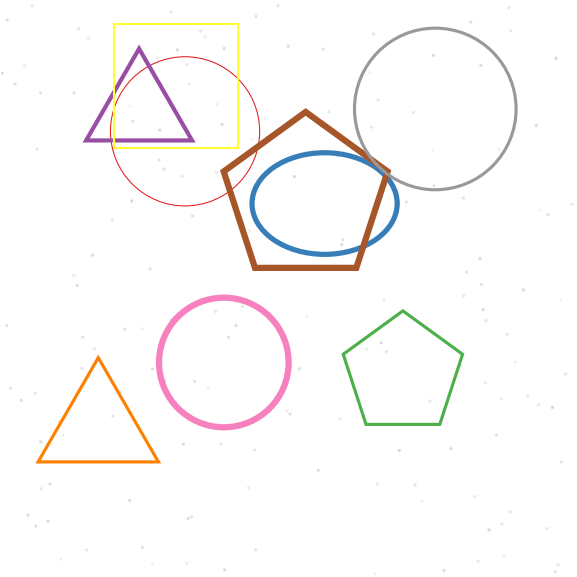[{"shape": "circle", "thickness": 0.5, "radius": 0.65, "center": [0.32, 0.772]}, {"shape": "oval", "thickness": 2.5, "radius": 0.63, "center": [0.562, 0.647]}, {"shape": "pentagon", "thickness": 1.5, "radius": 0.54, "center": [0.698, 0.352]}, {"shape": "triangle", "thickness": 2, "radius": 0.53, "center": [0.241, 0.809]}, {"shape": "triangle", "thickness": 1.5, "radius": 0.6, "center": [0.17, 0.259]}, {"shape": "square", "thickness": 1, "radius": 0.54, "center": [0.304, 0.85]}, {"shape": "pentagon", "thickness": 3, "radius": 0.75, "center": [0.529, 0.656]}, {"shape": "circle", "thickness": 3, "radius": 0.56, "center": [0.388, 0.371]}, {"shape": "circle", "thickness": 1.5, "radius": 0.7, "center": [0.754, 0.81]}]